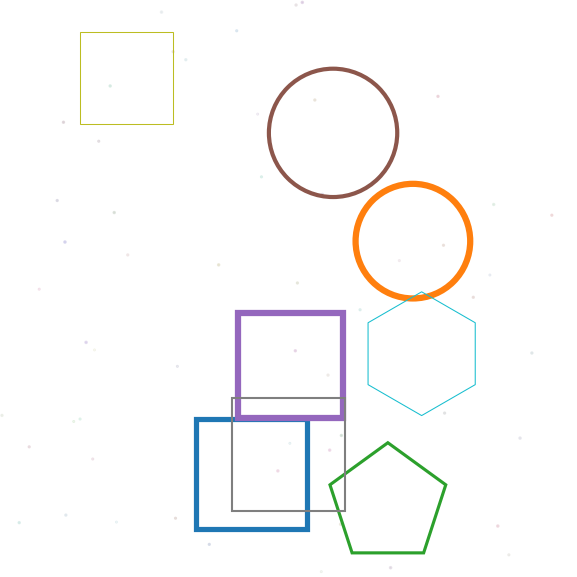[{"shape": "square", "thickness": 2.5, "radius": 0.48, "center": [0.435, 0.178]}, {"shape": "circle", "thickness": 3, "radius": 0.5, "center": [0.715, 0.582]}, {"shape": "pentagon", "thickness": 1.5, "radius": 0.53, "center": [0.672, 0.127]}, {"shape": "square", "thickness": 3, "radius": 0.45, "center": [0.503, 0.366]}, {"shape": "circle", "thickness": 2, "radius": 0.56, "center": [0.577, 0.769]}, {"shape": "square", "thickness": 1, "radius": 0.49, "center": [0.5, 0.212]}, {"shape": "square", "thickness": 0.5, "radius": 0.4, "center": [0.219, 0.864]}, {"shape": "hexagon", "thickness": 0.5, "radius": 0.54, "center": [0.73, 0.387]}]